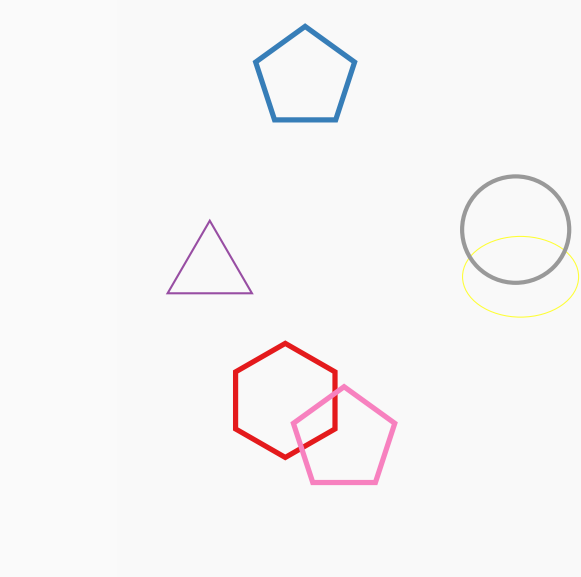[{"shape": "hexagon", "thickness": 2.5, "radius": 0.49, "center": [0.491, 0.306]}, {"shape": "pentagon", "thickness": 2.5, "radius": 0.45, "center": [0.525, 0.864]}, {"shape": "triangle", "thickness": 1, "radius": 0.42, "center": [0.361, 0.533]}, {"shape": "oval", "thickness": 0.5, "radius": 0.5, "center": [0.896, 0.52]}, {"shape": "pentagon", "thickness": 2.5, "radius": 0.46, "center": [0.592, 0.238]}, {"shape": "circle", "thickness": 2, "radius": 0.46, "center": [0.887, 0.602]}]